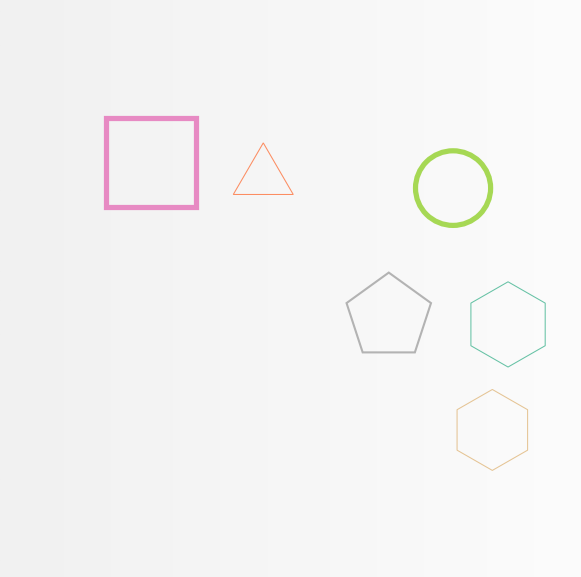[{"shape": "hexagon", "thickness": 0.5, "radius": 0.37, "center": [0.874, 0.437]}, {"shape": "triangle", "thickness": 0.5, "radius": 0.3, "center": [0.453, 0.692]}, {"shape": "square", "thickness": 2.5, "radius": 0.38, "center": [0.26, 0.718]}, {"shape": "circle", "thickness": 2.5, "radius": 0.32, "center": [0.779, 0.673]}, {"shape": "hexagon", "thickness": 0.5, "radius": 0.35, "center": [0.847, 0.255]}, {"shape": "pentagon", "thickness": 1, "radius": 0.38, "center": [0.669, 0.451]}]